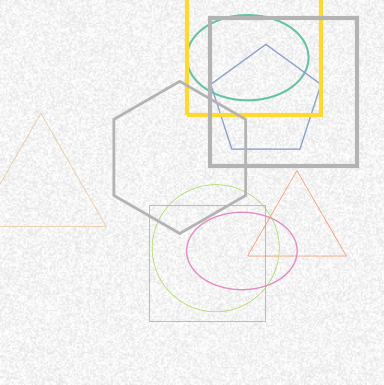[{"shape": "square", "thickness": 0.5, "radius": 0.75, "center": [0.537, 0.316]}, {"shape": "oval", "thickness": 1.5, "radius": 0.79, "center": [0.643, 0.85]}, {"shape": "triangle", "thickness": 0.5, "radius": 0.74, "center": [0.771, 0.409]}, {"shape": "pentagon", "thickness": 1, "radius": 0.75, "center": [0.691, 0.734]}, {"shape": "oval", "thickness": 1, "radius": 0.72, "center": [0.628, 0.348]}, {"shape": "circle", "thickness": 0.5, "radius": 0.83, "center": [0.56, 0.355]}, {"shape": "square", "thickness": 3, "radius": 0.87, "center": [0.66, 0.877]}, {"shape": "triangle", "thickness": 0.5, "radius": 0.98, "center": [0.106, 0.509]}, {"shape": "square", "thickness": 3, "radius": 0.96, "center": [0.737, 0.762]}, {"shape": "hexagon", "thickness": 2, "radius": 0.99, "center": [0.467, 0.591]}]